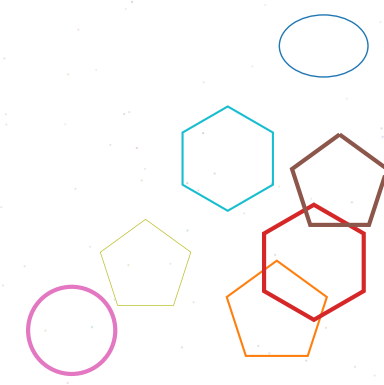[{"shape": "oval", "thickness": 1, "radius": 0.58, "center": [0.841, 0.881]}, {"shape": "pentagon", "thickness": 1.5, "radius": 0.68, "center": [0.719, 0.186]}, {"shape": "hexagon", "thickness": 3, "radius": 0.75, "center": [0.815, 0.319]}, {"shape": "pentagon", "thickness": 3, "radius": 0.65, "center": [0.882, 0.521]}, {"shape": "circle", "thickness": 3, "radius": 0.57, "center": [0.186, 0.142]}, {"shape": "pentagon", "thickness": 0.5, "radius": 0.62, "center": [0.378, 0.307]}, {"shape": "hexagon", "thickness": 1.5, "radius": 0.68, "center": [0.592, 0.588]}]